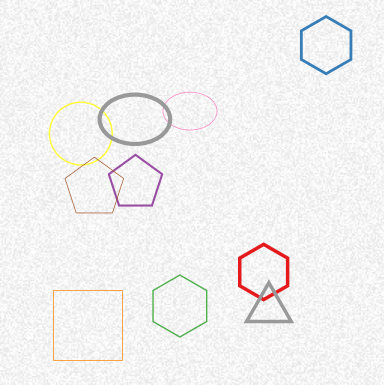[{"shape": "hexagon", "thickness": 2.5, "radius": 0.36, "center": [0.685, 0.294]}, {"shape": "hexagon", "thickness": 2, "radius": 0.37, "center": [0.847, 0.883]}, {"shape": "hexagon", "thickness": 1, "radius": 0.4, "center": [0.467, 0.205]}, {"shape": "pentagon", "thickness": 1.5, "radius": 0.36, "center": [0.352, 0.525]}, {"shape": "square", "thickness": 0.5, "radius": 0.45, "center": [0.228, 0.156]}, {"shape": "circle", "thickness": 1, "radius": 0.41, "center": [0.21, 0.653]}, {"shape": "pentagon", "thickness": 0.5, "radius": 0.4, "center": [0.245, 0.512]}, {"shape": "oval", "thickness": 0.5, "radius": 0.35, "center": [0.494, 0.711]}, {"shape": "oval", "thickness": 3, "radius": 0.46, "center": [0.35, 0.69]}, {"shape": "triangle", "thickness": 2.5, "radius": 0.34, "center": [0.698, 0.198]}]